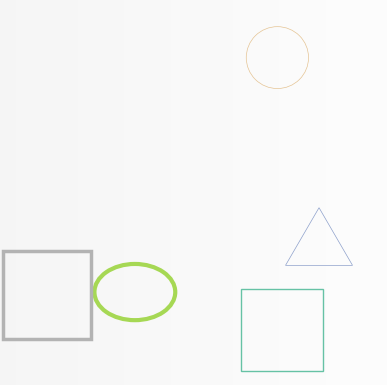[{"shape": "square", "thickness": 1, "radius": 0.53, "center": [0.728, 0.142]}, {"shape": "triangle", "thickness": 0.5, "radius": 0.5, "center": [0.823, 0.361]}, {"shape": "oval", "thickness": 3, "radius": 0.52, "center": [0.348, 0.241]}, {"shape": "circle", "thickness": 0.5, "radius": 0.4, "center": [0.716, 0.85]}, {"shape": "square", "thickness": 2.5, "radius": 0.57, "center": [0.121, 0.234]}]